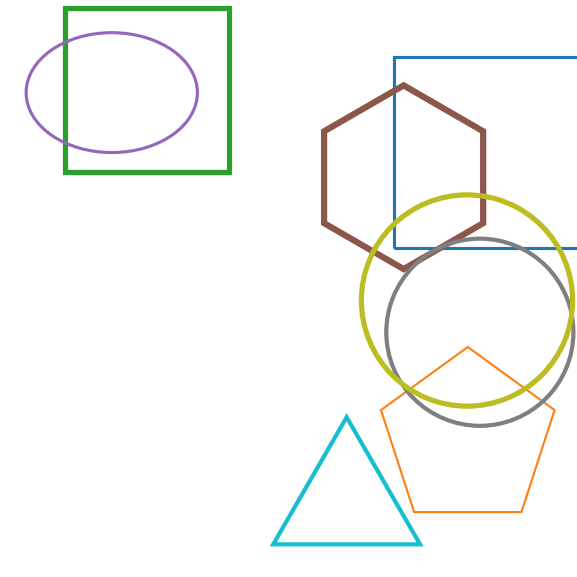[{"shape": "square", "thickness": 1.5, "radius": 0.82, "center": [0.846, 0.735]}, {"shape": "pentagon", "thickness": 1, "radius": 0.79, "center": [0.81, 0.24]}, {"shape": "square", "thickness": 2.5, "radius": 0.71, "center": [0.255, 0.843]}, {"shape": "oval", "thickness": 1.5, "radius": 0.74, "center": [0.194, 0.839]}, {"shape": "hexagon", "thickness": 3, "radius": 0.8, "center": [0.699, 0.692]}, {"shape": "circle", "thickness": 2, "radius": 0.81, "center": [0.831, 0.424]}, {"shape": "circle", "thickness": 2.5, "radius": 0.91, "center": [0.809, 0.479]}, {"shape": "triangle", "thickness": 2, "radius": 0.73, "center": [0.6, 0.13]}]